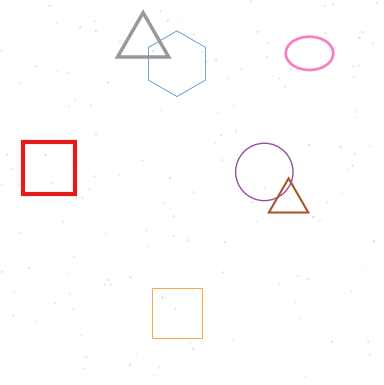[{"shape": "square", "thickness": 3, "radius": 0.34, "center": [0.127, 0.564]}, {"shape": "hexagon", "thickness": 0.5, "radius": 0.43, "center": [0.46, 0.835]}, {"shape": "circle", "thickness": 1, "radius": 0.37, "center": [0.687, 0.553]}, {"shape": "square", "thickness": 0.5, "radius": 0.33, "center": [0.459, 0.188]}, {"shape": "triangle", "thickness": 1.5, "radius": 0.3, "center": [0.75, 0.478]}, {"shape": "oval", "thickness": 2, "radius": 0.31, "center": [0.804, 0.861]}, {"shape": "triangle", "thickness": 2.5, "radius": 0.38, "center": [0.372, 0.89]}]